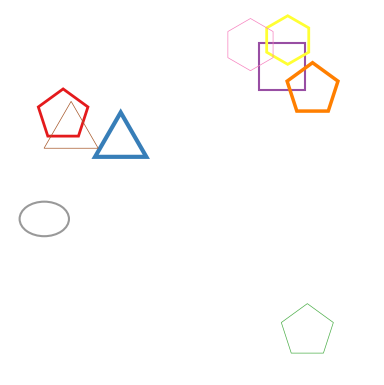[{"shape": "pentagon", "thickness": 2, "radius": 0.34, "center": [0.164, 0.701]}, {"shape": "triangle", "thickness": 3, "radius": 0.38, "center": [0.314, 0.631]}, {"shape": "pentagon", "thickness": 0.5, "radius": 0.36, "center": [0.798, 0.14]}, {"shape": "square", "thickness": 1.5, "radius": 0.3, "center": [0.733, 0.828]}, {"shape": "pentagon", "thickness": 2.5, "radius": 0.35, "center": [0.812, 0.768]}, {"shape": "hexagon", "thickness": 2, "radius": 0.32, "center": [0.747, 0.896]}, {"shape": "triangle", "thickness": 0.5, "radius": 0.41, "center": [0.185, 0.656]}, {"shape": "hexagon", "thickness": 0.5, "radius": 0.34, "center": [0.651, 0.884]}, {"shape": "oval", "thickness": 1.5, "radius": 0.32, "center": [0.115, 0.431]}]